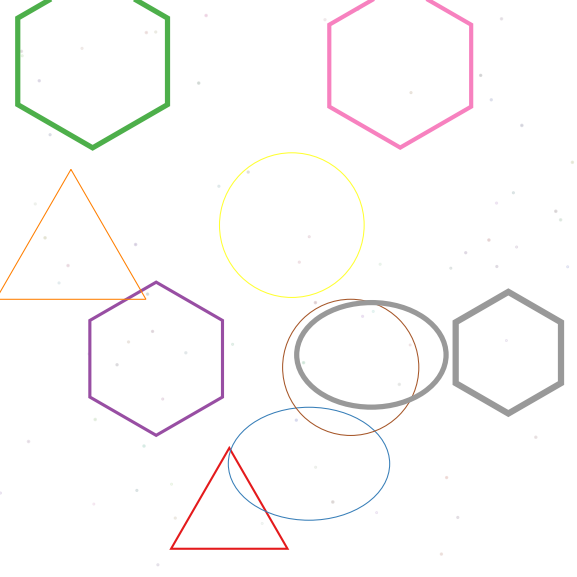[{"shape": "triangle", "thickness": 1, "radius": 0.58, "center": [0.397, 0.107]}, {"shape": "oval", "thickness": 0.5, "radius": 0.7, "center": [0.535, 0.196]}, {"shape": "hexagon", "thickness": 2.5, "radius": 0.75, "center": [0.16, 0.893]}, {"shape": "hexagon", "thickness": 1.5, "radius": 0.66, "center": [0.27, 0.378]}, {"shape": "triangle", "thickness": 0.5, "radius": 0.75, "center": [0.123, 0.556]}, {"shape": "circle", "thickness": 0.5, "radius": 0.63, "center": [0.505, 0.609]}, {"shape": "circle", "thickness": 0.5, "radius": 0.59, "center": [0.607, 0.363]}, {"shape": "hexagon", "thickness": 2, "radius": 0.71, "center": [0.693, 0.885]}, {"shape": "oval", "thickness": 2.5, "radius": 0.65, "center": [0.643, 0.385]}, {"shape": "hexagon", "thickness": 3, "radius": 0.53, "center": [0.88, 0.388]}]